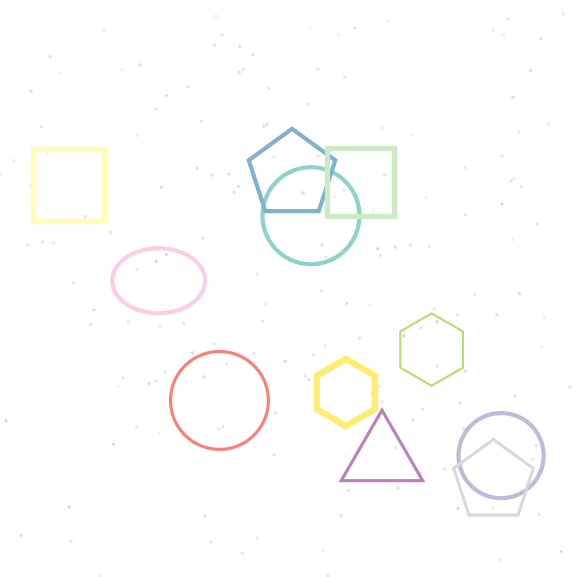[{"shape": "circle", "thickness": 2, "radius": 0.42, "center": [0.538, 0.626]}, {"shape": "square", "thickness": 2.5, "radius": 0.31, "center": [0.118, 0.679]}, {"shape": "circle", "thickness": 2, "radius": 0.37, "center": [0.868, 0.21]}, {"shape": "circle", "thickness": 1.5, "radius": 0.42, "center": [0.38, 0.306]}, {"shape": "pentagon", "thickness": 2, "radius": 0.39, "center": [0.506, 0.697]}, {"shape": "hexagon", "thickness": 1, "radius": 0.31, "center": [0.747, 0.394]}, {"shape": "oval", "thickness": 2, "radius": 0.4, "center": [0.275, 0.513]}, {"shape": "pentagon", "thickness": 1.5, "radius": 0.36, "center": [0.855, 0.166]}, {"shape": "triangle", "thickness": 1.5, "radius": 0.41, "center": [0.661, 0.208]}, {"shape": "square", "thickness": 2.5, "radius": 0.29, "center": [0.624, 0.684]}, {"shape": "hexagon", "thickness": 3, "radius": 0.29, "center": [0.599, 0.32]}]